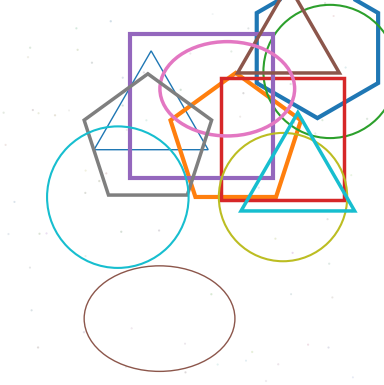[{"shape": "triangle", "thickness": 1, "radius": 0.86, "center": [0.393, 0.697]}, {"shape": "hexagon", "thickness": 3, "radius": 0.91, "center": [0.824, 0.875]}, {"shape": "pentagon", "thickness": 3, "radius": 0.89, "center": [0.612, 0.632]}, {"shape": "circle", "thickness": 1.5, "radius": 0.87, "center": [0.857, 0.814]}, {"shape": "square", "thickness": 2.5, "radius": 0.79, "center": [0.734, 0.64]}, {"shape": "square", "thickness": 3, "radius": 0.93, "center": [0.523, 0.725]}, {"shape": "oval", "thickness": 1, "radius": 0.98, "center": [0.414, 0.172]}, {"shape": "triangle", "thickness": 2.5, "radius": 0.76, "center": [0.749, 0.887]}, {"shape": "oval", "thickness": 2.5, "radius": 0.87, "center": [0.59, 0.769]}, {"shape": "pentagon", "thickness": 2.5, "radius": 0.87, "center": [0.384, 0.634]}, {"shape": "circle", "thickness": 1.5, "radius": 0.83, "center": [0.735, 0.488]}, {"shape": "triangle", "thickness": 2.5, "radius": 0.85, "center": [0.774, 0.537]}, {"shape": "circle", "thickness": 1.5, "radius": 0.92, "center": [0.306, 0.488]}]